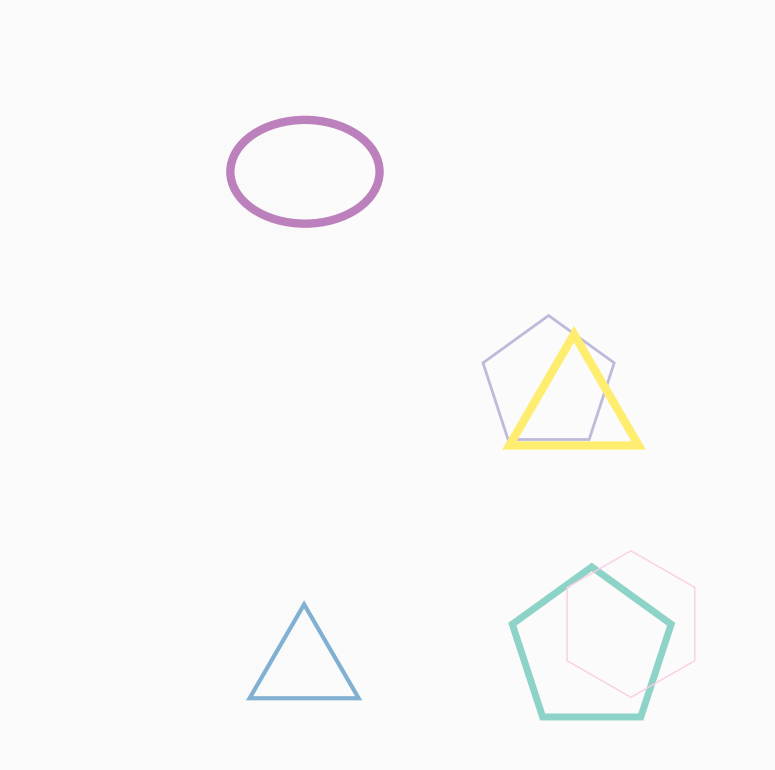[{"shape": "pentagon", "thickness": 2.5, "radius": 0.54, "center": [0.764, 0.156]}, {"shape": "pentagon", "thickness": 1, "radius": 0.44, "center": [0.708, 0.501]}, {"shape": "triangle", "thickness": 1.5, "radius": 0.41, "center": [0.392, 0.134]}, {"shape": "hexagon", "thickness": 0.5, "radius": 0.48, "center": [0.814, 0.19]}, {"shape": "oval", "thickness": 3, "radius": 0.48, "center": [0.393, 0.777]}, {"shape": "triangle", "thickness": 3, "radius": 0.48, "center": [0.741, 0.47]}]